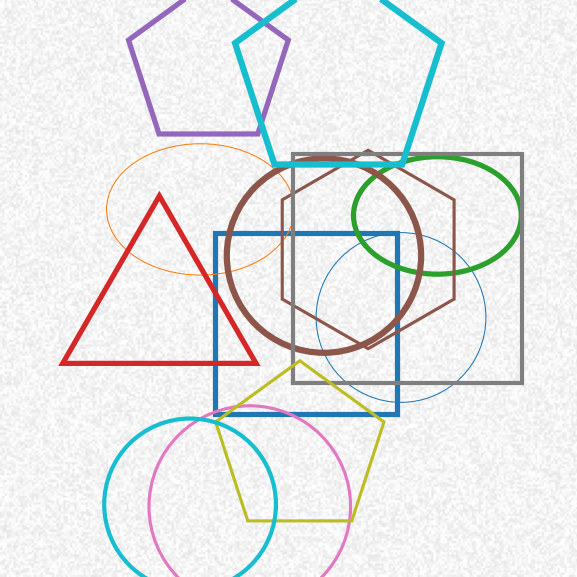[{"shape": "square", "thickness": 2.5, "radius": 0.79, "center": [0.53, 0.439]}, {"shape": "circle", "thickness": 0.5, "radius": 0.73, "center": [0.694, 0.449]}, {"shape": "oval", "thickness": 0.5, "radius": 0.81, "center": [0.347, 0.637]}, {"shape": "oval", "thickness": 2.5, "radius": 0.73, "center": [0.757, 0.626]}, {"shape": "triangle", "thickness": 2.5, "radius": 0.97, "center": [0.276, 0.467]}, {"shape": "pentagon", "thickness": 2.5, "radius": 0.73, "center": [0.361, 0.885]}, {"shape": "circle", "thickness": 3, "radius": 0.84, "center": [0.561, 0.557]}, {"shape": "hexagon", "thickness": 1.5, "radius": 0.86, "center": [0.638, 0.567]}, {"shape": "circle", "thickness": 1.5, "radius": 0.87, "center": [0.433, 0.122]}, {"shape": "square", "thickness": 2, "radius": 0.99, "center": [0.706, 0.534]}, {"shape": "pentagon", "thickness": 1.5, "radius": 0.77, "center": [0.519, 0.221]}, {"shape": "pentagon", "thickness": 3, "radius": 0.94, "center": [0.586, 0.866]}, {"shape": "circle", "thickness": 2, "radius": 0.74, "center": [0.329, 0.126]}]